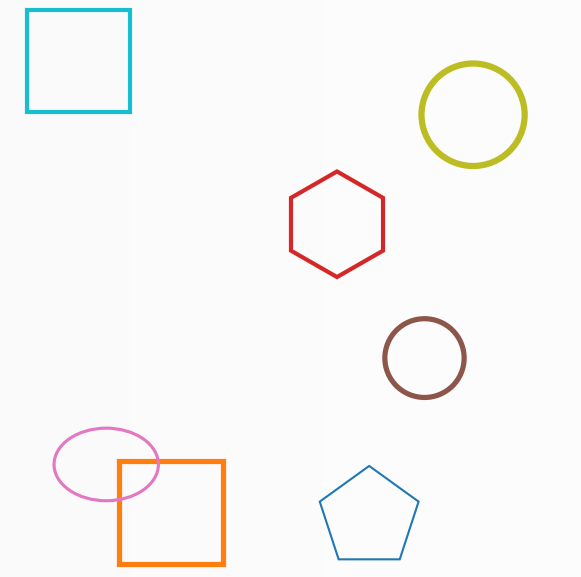[{"shape": "pentagon", "thickness": 1, "radius": 0.45, "center": [0.635, 0.103]}, {"shape": "square", "thickness": 2.5, "radius": 0.44, "center": [0.294, 0.111]}, {"shape": "hexagon", "thickness": 2, "radius": 0.46, "center": [0.58, 0.611]}, {"shape": "circle", "thickness": 2.5, "radius": 0.34, "center": [0.73, 0.379]}, {"shape": "oval", "thickness": 1.5, "radius": 0.45, "center": [0.183, 0.195]}, {"shape": "circle", "thickness": 3, "radius": 0.44, "center": [0.814, 0.8]}, {"shape": "square", "thickness": 2, "radius": 0.44, "center": [0.135, 0.894]}]